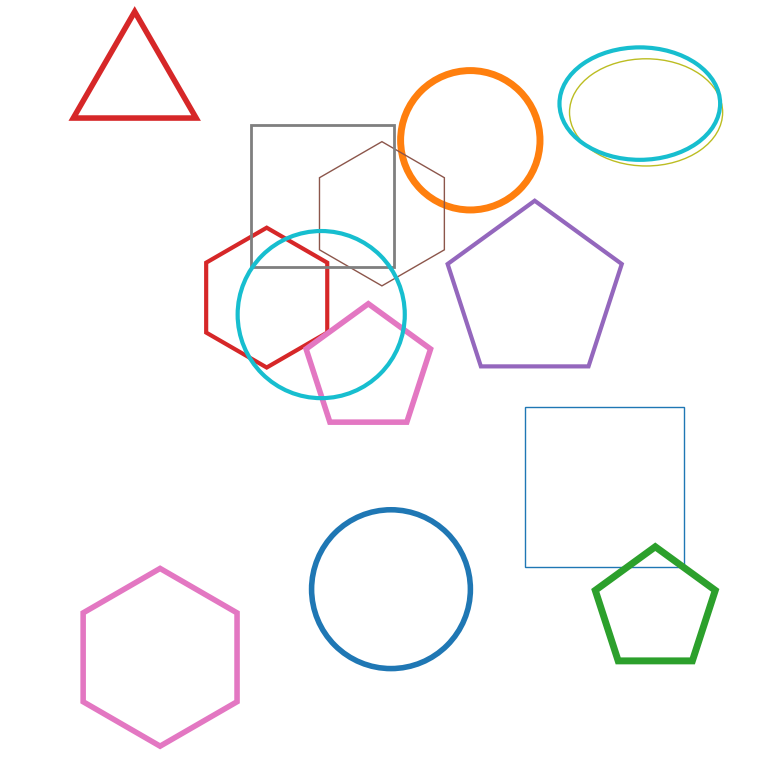[{"shape": "circle", "thickness": 2, "radius": 0.52, "center": [0.508, 0.235]}, {"shape": "square", "thickness": 0.5, "radius": 0.52, "center": [0.785, 0.368]}, {"shape": "circle", "thickness": 2.5, "radius": 0.45, "center": [0.611, 0.818]}, {"shape": "pentagon", "thickness": 2.5, "radius": 0.41, "center": [0.851, 0.208]}, {"shape": "hexagon", "thickness": 1.5, "radius": 0.45, "center": [0.346, 0.613]}, {"shape": "triangle", "thickness": 2, "radius": 0.46, "center": [0.175, 0.893]}, {"shape": "pentagon", "thickness": 1.5, "radius": 0.59, "center": [0.694, 0.62]}, {"shape": "hexagon", "thickness": 0.5, "radius": 0.47, "center": [0.496, 0.722]}, {"shape": "pentagon", "thickness": 2, "radius": 0.42, "center": [0.478, 0.521]}, {"shape": "hexagon", "thickness": 2, "radius": 0.58, "center": [0.208, 0.146]}, {"shape": "square", "thickness": 1, "radius": 0.46, "center": [0.419, 0.746]}, {"shape": "oval", "thickness": 0.5, "radius": 0.5, "center": [0.839, 0.854]}, {"shape": "oval", "thickness": 1.5, "radius": 0.52, "center": [0.831, 0.865]}, {"shape": "circle", "thickness": 1.5, "radius": 0.54, "center": [0.417, 0.591]}]